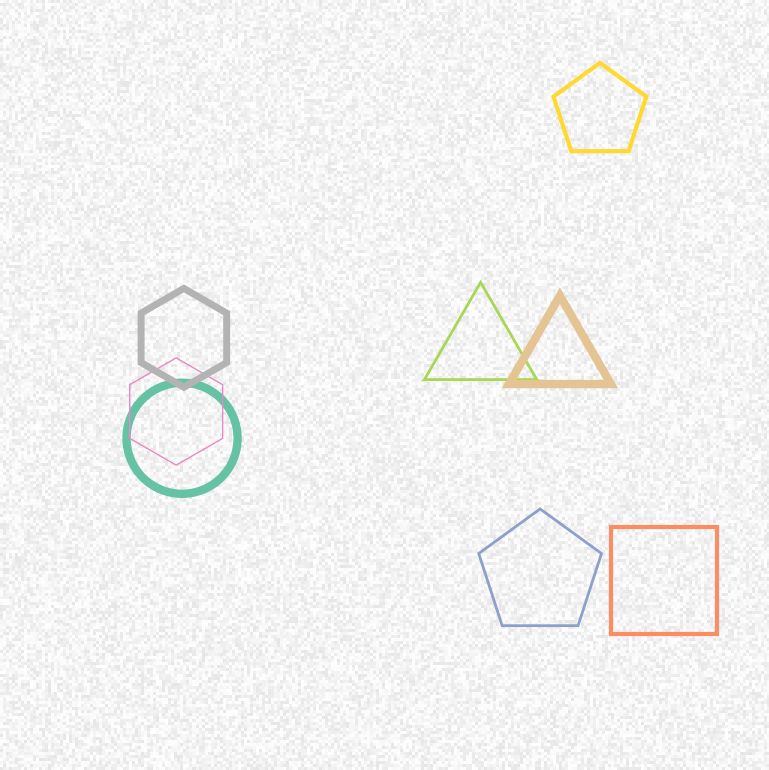[{"shape": "circle", "thickness": 3, "radius": 0.36, "center": [0.236, 0.431]}, {"shape": "square", "thickness": 1.5, "radius": 0.34, "center": [0.863, 0.246]}, {"shape": "pentagon", "thickness": 1, "radius": 0.42, "center": [0.701, 0.255]}, {"shape": "hexagon", "thickness": 0.5, "radius": 0.35, "center": [0.229, 0.466]}, {"shape": "triangle", "thickness": 1, "radius": 0.42, "center": [0.624, 0.549]}, {"shape": "pentagon", "thickness": 1.5, "radius": 0.32, "center": [0.779, 0.855]}, {"shape": "triangle", "thickness": 3, "radius": 0.38, "center": [0.727, 0.539]}, {"shape": "hexagon", "thickness": 2.5, "radius": 0.32, "center": [0.239, 0.561]}]